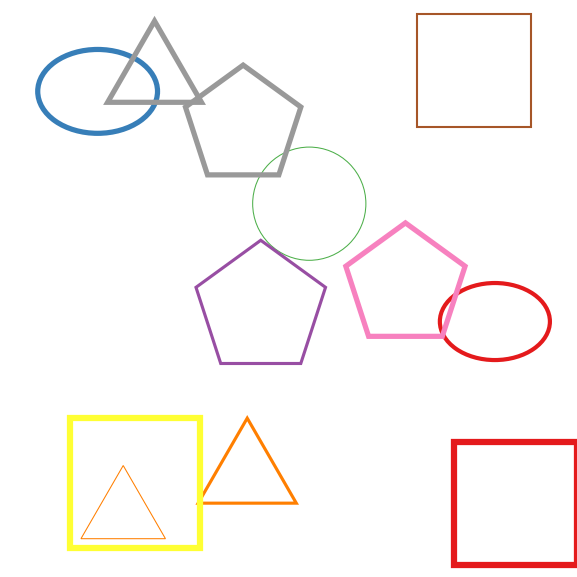[{"shape": "square", "thickness": 3, "radius": 0.53, "center": [0.893, 0.127]}, {"shape": "oval", "thickness": 2, "radius": 0.48, "center": [0.857, 0.442]}, {"shape": "oval", "thickness": 2.5, "radius": 0.52, "center": [0.169, 0.841]}, {"shape": "circle", "thickness": 0.5, "radius": 0.49, "center": [0.536, 0.646]}, {"shape": "pentagon", "thickness": 1.5, "radius": 0.59, "center": [0.452, 0.465]}, {"shape": "triangle", "thickness": 1.5, "radius": 0.49, "center": [0.428, 0.177]}, {"shape": "triangle", "thickness": 0.5, "radius": 0.42, "center": [0.213, 0.109]}, {"shape": "square", "thickness": 3, "radius": 0.56, "center": [0.234, 0.164]}, {"shape": "square", "thickness": 1, "radius": 0.49, "center": [0.821, 0.877]}, {"shape": "pentagon", "thickness": 2.5, "radius": 0.54, "center": [0.702, 0.505]}, {"shape": "pentagon", "thickness": 2.5, "radius": 0.53, "center": [0.421, 0.781]}, {"shape": "triangle", "thickness": 2.5, "radius": 0.47, "center": [0.268, 0.869]}]